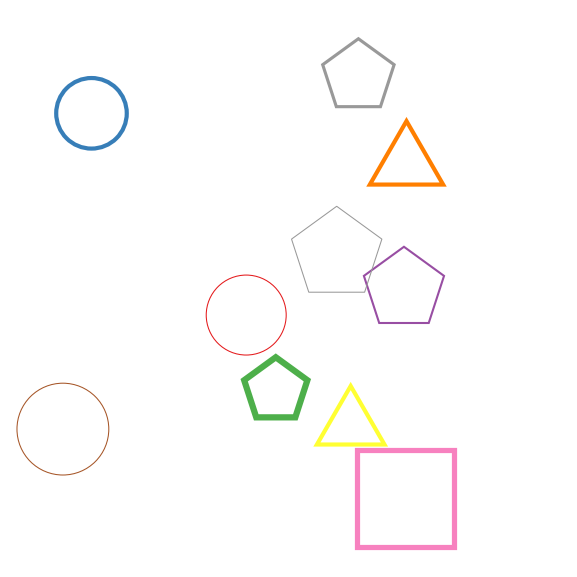[{"shape": "circle", "thickness": 0.5, "radius": 0.35, "center": [0.426, 0.454]}, {"shape": "circle", "thickness": 2, "radius": 0.31, "center": [0.158, 0.803]}, {"shape": "pentagon", "thickness": 3, "radius": 0.29, "center": [0.478, 0.323]}, {"shape": "pentagon", "thickness": 1, "radius": 0.36, "center": [0.7, 0.499]}, {"shape": "triangle", "thickness": 2, "radius": 0.37, "center": [0.704, 0.716]}, {"shape": "triangle", "thickness": 2, "radius": 0.34, "center": [0.607, 0.263]}, {"shape": "circle", "thickness": 0.5, "radius": 0.4, "center": [0.109, 0.256]}, {"shape": "square", "thickness": 2.5, "radius": 0.42, "center": [0.702, 0.136]}, {"shape": "pentagon", "thickness": 1.5, "radius": 0.33, "center": [0.621, 0.867]}, {"shape": "pentagon", "thickness": 0.5, "radius": 0.41, "center": [0.583, 0.56]}]